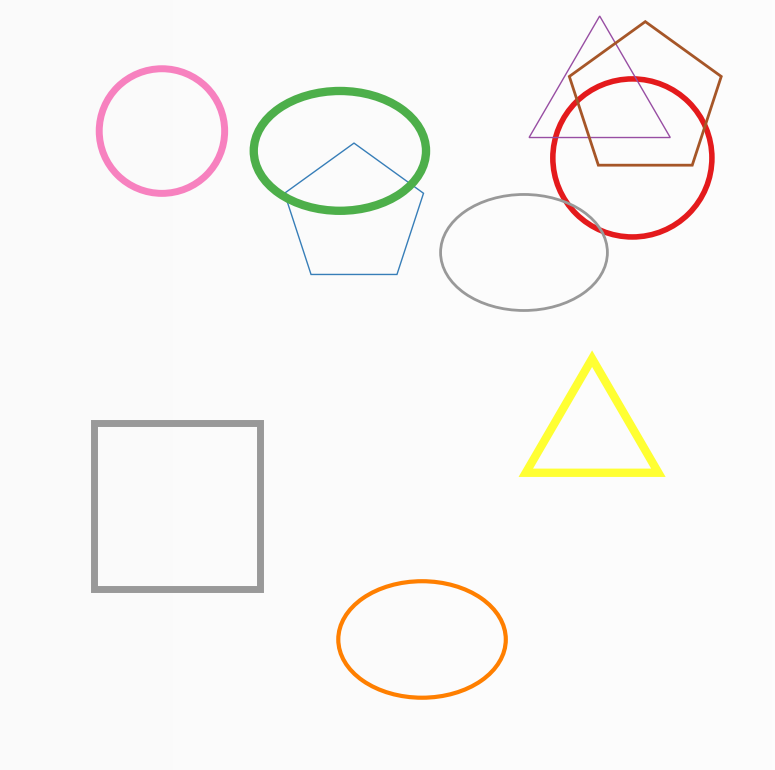[{"shape": "circle", "thickness": 2, "radius": 0.51, "center": [0.816, 0.795]}, {"shape": "pentagon", "thickness": 0.5, "radius": 0.47, "center": [0.457, 0.72]}, {"shape": "oval", "thickness": 3, "radius": 0.56, "center": [0.439, 0.804]}, {"shape": "triangle", "thickness": 0.5, "radius": 0.53, "center": [0.774, 0.874]}, {"shape": "oval", "thickness": 1.5, "radius": 0.54, "center": [0.545, 0.17]}, {"shape": "triangle", "thickness": 3, "radius": 0.49, "center": [0.764, 0.435]}, {"shape": "pentagon", "thickness": 1, "radius": 0.52, "center": [0.833, 0.869]}, {"shape": "circle", "thickness": 2.5, "radius": 0.4, "center": [0.209, 0.83]}, {"shape": "oval", "thickness": 1, "radius": 0.54, "center": [0.676, 0.672]}, {"shape": "square", "thickness": 2.5, "radius": 0.54, "center": [0.228, 0.343]}]